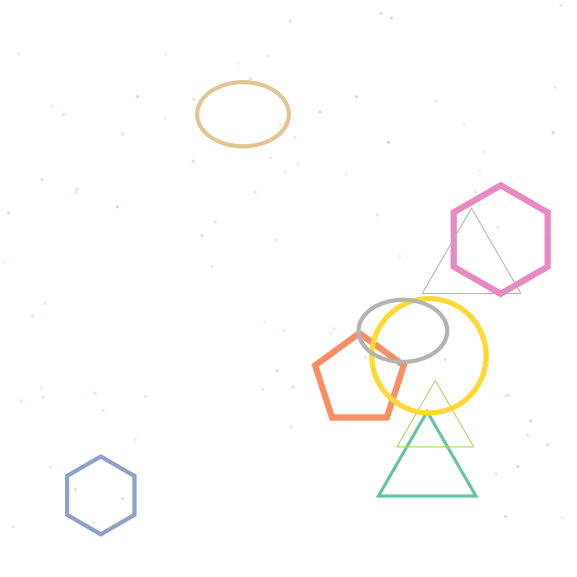[{"shape": "triangle", "thickness": 1.5, "radius": 0.49, "center": [0.74, 0.189]}, {"shape": "pentagon", "thickness": 3, "radius": 0.4, "center": [0.622, 0.342]}, {"shape": "hexagon", "thickness": 2, "radius": 0.34, "center": [0.175, 0.141]}, {"shape": "hexagon", "thickness": 3, "radius": 0.47, "center": [0.867, 0.584]}, {"shape": "triangle", "thickness": 0.5, "radius": 0.38, "center": [0.754, 0.264]}, {"shape": "circle", "thickness": 2.5, "radius": 0.5, "center": [0.743, 0.383]}, {"shape": "oval", "thickness": 2, "radius": 0.4, "center": [0.421, 0.801]}, {"shape": "triangle", "thickness": 0.5, "radius": 0.49, "center": [0.817, 0.54]}, {"shape": "oval", "thickness": 2, "radius": 0.38, "center": [0.698, 0.426]}]